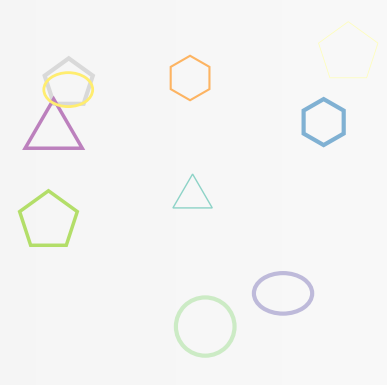[{"shape": "triangle", "thickness": 1, "radius": 0.29, "center": [0.497, 0.489]}, {"shape": "pentagon", "thickness": 0.5, "radius": 0.4, "center": [0.899, 0.863]}, {"shape": "oval", "thickness": 3, "radius": 0.38, "center": [0.73, 0.238]}, {"shape": "hexagon", "thickness": 3, "radius": 0.3, "center": [0.835, 0.683]}, {"shape": "hexagon", "thickness": 1.5, "radius": 0.29, "center": [0.491, 0.797]}, {"shape": "pentagon", "thickness": 2.5, "radius": 0.39, "center": [0.125, 0.426]}, {"shape": "pentagon", "thickness": 3, "radius": 0.33, "center": [0.177, 0.783]}, {"shape": "triangle", "thickness": 2.5, "radius": 0.43, "center": [0.139, 0.658]}, {"shape": "circle", "thickness": 3, "radius": 0.38, "center": [0.53, 0.152]}, {"shape": "oval", "thickness": 2, "radius": 0.32, "center": [0.176, 0.767]}]